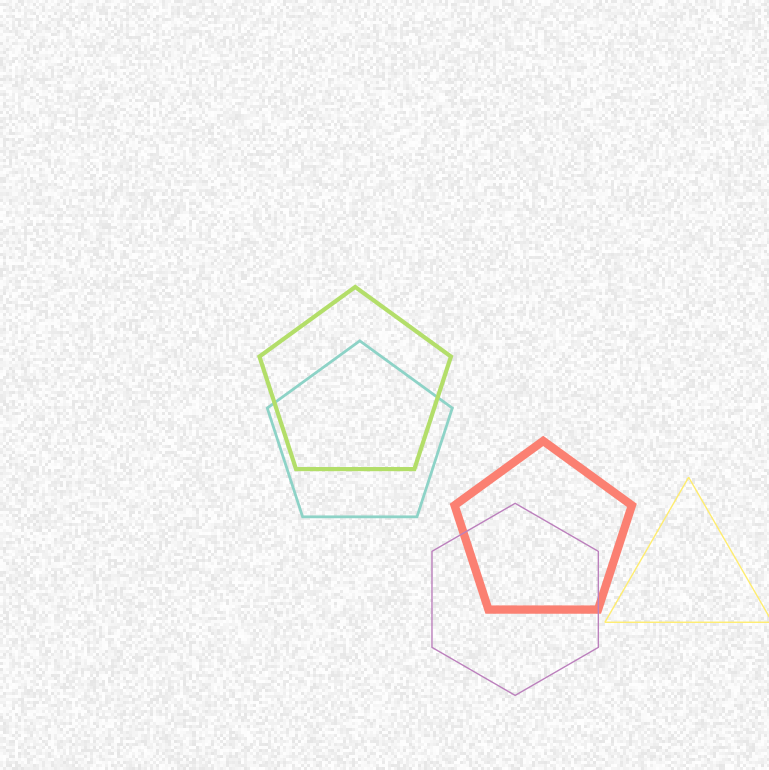[{"shape": "pentagon", "thickness": 1, "radius": 0.63, "center": [0.467, 0.431]}, {"shape": "pentagon", "thickness": 3, "radius": 0.61, "center": [0.706, 0.306]}, {"shape": "pentagon", "thickness": 1.5, "radius": 0.65, "center": [0.461, 0.497]}, {"shape": "hexagon", "thickness": 0.5, "radius": 0.62, "center": [0.669, 0.222]}, {"shape": "triangle", "thickness": 0.5, "radius": 0.63, "center": [0.894, 0.255]}]